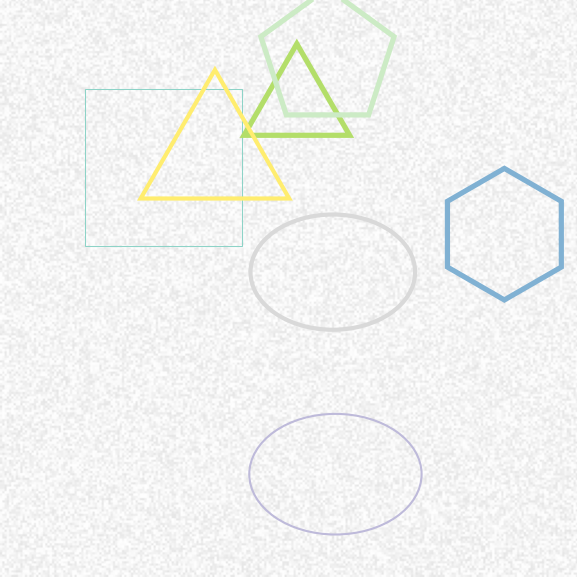[{"shape": "square", "thickness": 0.5, "radius": 0.68, "center": [0.283, 0.71]}, {"shape": "oval", "thickness": 1, "radius": 0.75, "center": [0.581, 0.178]}, {"shape": "hexagon", "thickness": 2.5, "radius": 0.57, "center": [0.873, 0.594]}, {"shape": "triangle", "thickness": 2.5, "radius": 0.53, "center": [0.514, 0.818]}, {"shape": "oval", "thickness": 2, "radius": 0.71, "center": [0.576, 0.528]}, {"shape": "pentagon", "thickness": 2.5, "radius": 0.61, "center": [0.567, 0.898]}, {"shape": "triangle", "thickness": 2, "radius": 0.74, "center": [0.372, 0.73]}]